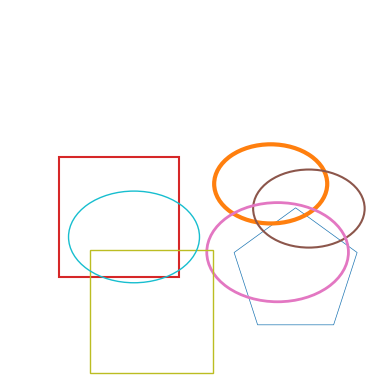[{"shape": "pentagon", "thickness": 0.5, "radius": 0.84, "center": [0.768, 0.292]}, {"shape": "oval", "thickness": 3, "radius": 0.73, "center": [0.703, 0.522]}, {"shape": "square", "thickness": 1.5, "radius": 0.78, "center": [0.31, 0.437]}, {"shape": "oval", "thickness": 1.5, "radius": 0.72, "center": [0.802, 0.458]}, {"shape": "oval", "thickness": 2, "radius": 0.92, "center": [0.721, 0.345]}, {"shape": "square", "thickness": 1, "radius": 0.8, "center": [0.393, 0.19]}, {"shape": "oval", "thickness": 1, "radius": 0.85, "center": [0.348, 0.385]}]